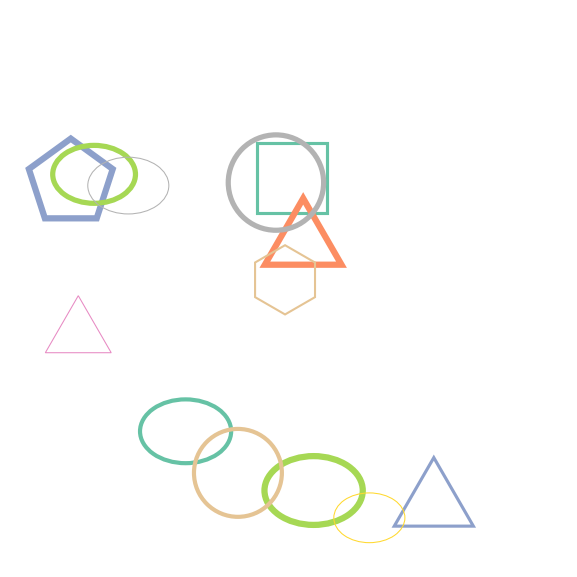[{"shape": "oval", "thickness": 2, "radius": 0.39, "center": [0.321, 0.252]}, {"shape": "square", "thickness": 1.5, "radius": 0.3, "center": [0.505, 0.691]}, {"shape": "triangle", "thickness": 3, "radius": 0.38, "center": [0.525, 0.579]}, {"shape": "pentagon", "thickness": 3, "radius": 0.38, "center": [0.123, 0.683]}, {"shape": "triangle", "thickness": 1.5, "radius": 0.4, "center": [0.751, 0.128]}, {"shape": "triangle", "thickness": 0.5, "radius": 0.33, "center": [0.136, 0.421]}, {"shape": "oval", "thickness": 3, "radius": 0.43, "center": [0.543, 0.15]}, {"shape": "oval", "thickness": 2.5, "radius": 0.36, "center": [0.163, 0.697]}, {"shape": "oval", "thickness": 0.5, "radius": 0.31, "center": [0.64, 0.103]}, {"shape": "circle", "thickness": 2, "radius": 0.38, "center": [0.412, 0.18]}, {"shape": "hexagon", "thickness": 1, "radius": 0.3, "center": [0.494, 0.515]}, {"shape": "oval", "thickness": 0.5, "radius": 0.35, "center": [0.222, 0.678]}, {"shape": "circle", "thickness": 2.5, "radius": 0.41, "center": [0.478, 0.683]}]